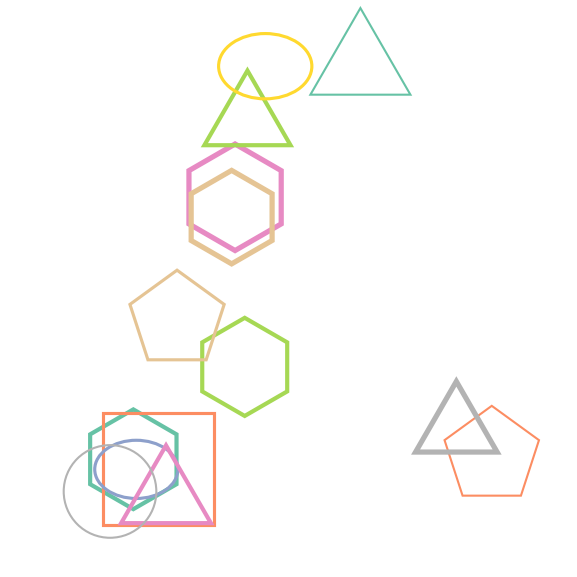[{"shape": "triangle", "thickness": 1, "radius": 0.5, "center": [0.624, 0.885]}, {"shape": "hexagon", "thickness": 2, "radius": 0.43, "center": [0.231, 0.204]}, {"shape": "pentagon", "thickness": 1, "radius": 0.43, "center": [0.852, 0.21]}, {"shape": "square", "thickness": 1.5, "radius": 0.48, "center": [0.275, 0.187]}, {"shape": "oval", "thickness": 1.5, "radius": 0.36, "center": [0.236, 0.186]}, {"shape": "hexagon", "thickness": 2.5, "radius": 0.46, "center": [0.407, 0.658]}, {"shape": "triangle", "thickness": 2, "radius": 0.45, "center": [0.287, 0.138]}, {"shape": "triangle", "thickness": 2, "radius": 0.43, "center": [0.428, 0.791]}, {"shape": "hexagon", "thickness": 2, "radius": 0.42, "center": [0.424, 0.364]}, {"shape": "oval", "thickness": 1.5, "radius": 0.4, "center": [0.459, 0.885]}, {"shape": "pentagon", "thickness": 1.5, "radius": 0.43, "center": [0.307, 0.445]}, {"shape": "hexagon", "thickness": 2.5, "radius": 0.4, "center": [0.401, 0.623]}, {"shape": "circle", "thickness": 1, "radius": 0.4, "center": [0.191, 0.148]}, {"shape": "triangle", "thickness": 2.5, "radius": 0.41, "center": [0.79, 0.257]}]